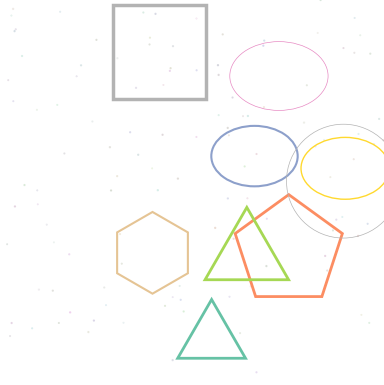[{"shape": "triangle", "thickness": 2, "radius": 0.51, "center": [0.55, 0.12]}, {"shape": "pentagon", "thickness": 2, "radius": 0.73, "center": [0.75, 0.348]}, {"shape": "oval", "thickness": 1.5, "radius": 0.56, "center": [0.661, 0.595]}, {"shape": "oval", "thickness": 0.5, "radius": 0.64, "center": [0.725, 0.803]}, {"shape": "triangle", "thickness": 2, "radius": 0.63, "center": [0.641, 0.336]}, {"shape": "oval", "thickness": 1, "radius": 0.57, "center": [0.897, 0.563]}, {"shape": "hexagon", "thickness": 1.5, "radius": 0.53, "center": [0.396, 0.343]}, {"shape": "square", "thickness": 2.5, "radius": 0.61, "center": [0.415, 0.864]}, {"shape": "circle", "thickness": 0.5, "radius": 0.74, "center": [0.892, 0.53]}]